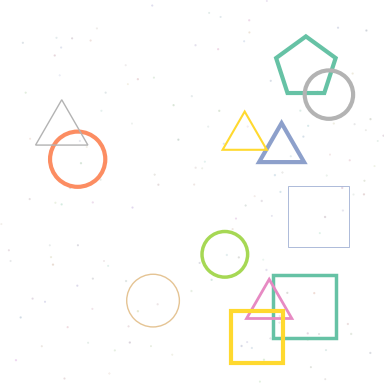[{"shape": "square", "thickness": 2.5, "radius": 0.41, "center": [0.792, 0.205]}, {"shape": "pentagon", "thickness": 3, "radius": 0.41, "center": [0.795, 0.824]}, {"shape": "circle", "thickness": 3, "radius": 0.36, "center": [0.202, 0.586]}, {"shape": "triangle", "thickness": 3, "radius": 0.34, "center": [0.731, 0.613]}, {"shape": "square", "thickness": 0.5, "radius": 0.4, "center": [0.828, 0.437]}, {"shape": "triangle", "thickness": 2, "radius": 0.34, "center": [0.699, 0.207]}, {"shape": "circle", "thickness": 2.5, "radius": 0.3, "center": [0.584, 0.339]}, {"shape": "square", "thickness": 3, "radius": 0.34, "center": [0.667, 0.124]}, {"shape": "triangle", "thickness": 1.5, "radius": 0.33, "center": [0.636, 0.644]}, {"shape": "circle", "thickness": 1, "radius": 0.34, "center": [0.398, 0.219]}, {"shape": "triangle", "thickness": 1, "radius": 0.39, "center": [0.16, 0.662]}, {"shape": "circle", "thickness": 3, "radius": 0.31, "center": [0.854, 0.754]}]